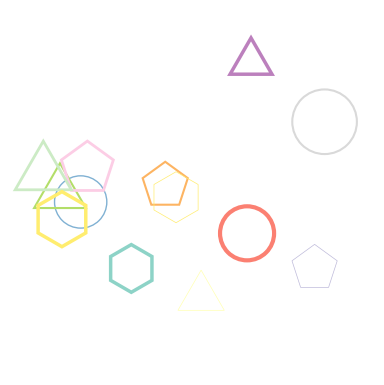[{"shape": "hexagon", "thickness": 2.5, "radius": 0.31, "center": [0.341, 0.303]}, {"shape": "triangle", "thickness": 0.5, "radius": 0.35, "center": [0.522, 0.229]}, {"shape": "pentagon", "thickness": 0.5, "radius": 0.31, "center": [0.817, 0.304]}, {"shape": "circle", "thickness": 3, "radius": 0.35, "center": [0.642, 0.394]}, {"shape": "circle", "thickness": 1, "radius": 0.34, "center": [0.21, 0.475]}, {"shape": "pentagon", "thickness": 1.5, "radius": 0.31, "center": [0.429, 0.518]}, {"shape": "triangle", "thickness": 1.5, "radius": 0.39, "center": [0.156, 0.498]}, {"shape": "pentagon", "thickness": 2, "radius": 0.35, "center": [0.227, 0.563]}, {"shape": "circle", "thickness": 1.5, "radius": 0.42, "center": [0.843, 0.684]}, {"shape": "triangle", "thickness": 2.5, "radius": 0.31, "center": [0.652, 0.839]}, {"shape": "triangle", "thickness": 2, "radius": 0.42, "center": [0.112, 0.549]}, {"shape": "hexagon", "thickness": 0.5, "radius": 0.33, "center": [0.457, 0.488]}, {"shape": "hexagon", "thickness": 2.5, "radius": 0.36, "center": [0.161, 0.431]}]